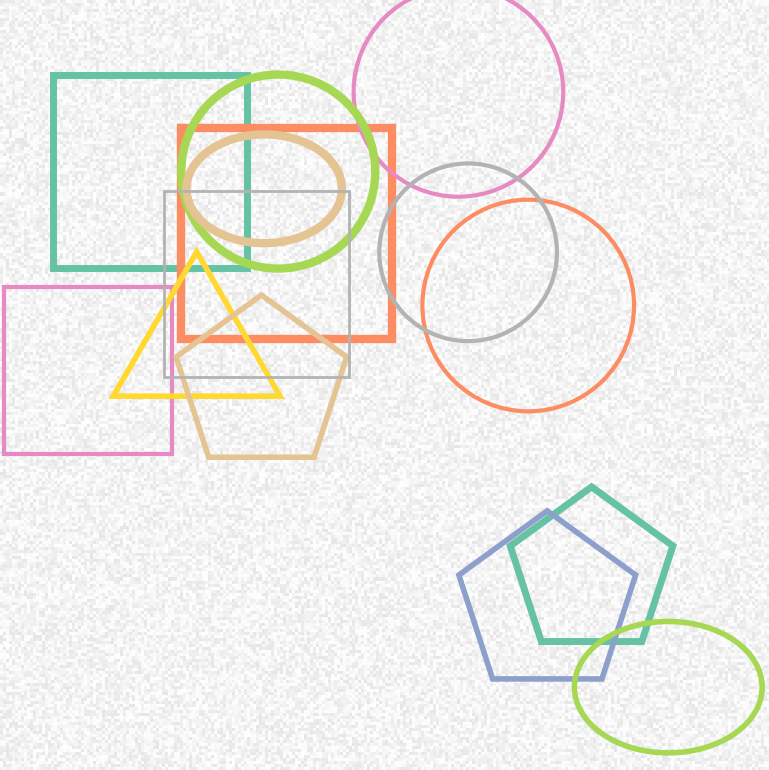[{"shape": "pentagon", "thickness": 2.5, "radius": 0.56, "center": [0.768, 0.257]}, {"shape": "square", "thickness": 2.5, "radius": 0.63, "center": [0.195, 0.777]}, {"shape": "square", "thickness": 3, "radius": 0.69, "center": [0.372, 0.697]}, {"shape": "circle", "thickness": 1.5, "radius": 0.69, "center": [0.686, 0.603]}, {"shape": "pentagon", "thickness": 2, "radius": 0.6, "center": [0.711, 0.216]}, {"shape": "circle", "thickness": 1.5, "radius": 0.68, "center": [0.595, 0.881]}, {"shape": "square", "thickness": 1.5, "radius": 0.54, "center": [0.115, 0.519]}, {"shape": "oval", "thickness": 2, "radius": 0.61, "center": [0.868, 0.108]}, {"shape": "circle", "thickness": 3, "radius": 0.63, "center": [0.361, 0.777]}, {"shape": "triangle", "thickness": 2, "radius": 0.63, "center": [0.255, 0.548]}, {"shape": "oval", "thickness": 3, "radius": 0.5, "center": [0.343, 0.755]}, {"shape": "pentagon", "thickness": 2, "radius": 0.58, "center": [0.339, 0.5]}, {"shape": "square", "thickness": 1, "radius": 0.6, "center": [0.333, 0.631]}, {"shape": "circle", "thickness": 1.5, "radius": 0.58, "center": [0.608, 0.672]}]